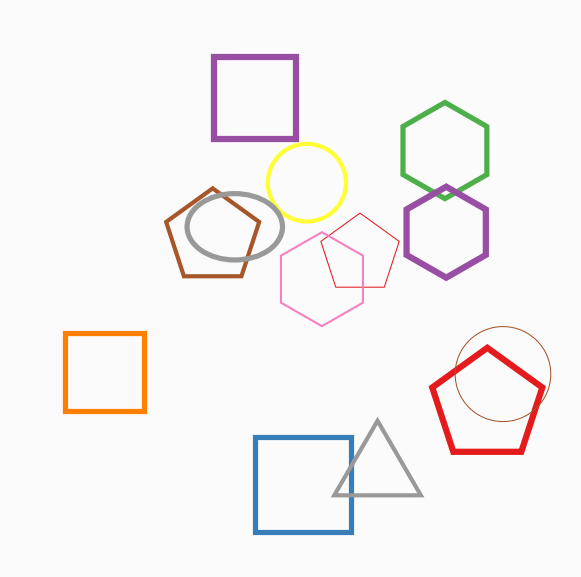[{"shape": "pentagon", "thickness": 0.5, "radius": 0.35, "center": [0.619, 0.559]}, {"shape": "pentagon", "thickness": 3, "radius": 0.5, "center": [0.838, 0.297]}, {"shape": "square", "thickness": 2.5, "radius": 0.41, "center": [0.521, 0.16]}, {"shape": "hexagon", "thickness": 2.5, "radius": 0.42, "center": [0.765, 0.738]}, {"shape": "hexagon", "thickness": 3, "radius": 0.39, "center": [0.768, 0.597]}, {"shape": "square", "thickness": 3, "radius": 0.36, "center": [0.439, 0.829]}, {"shape": "square", "thickness": 2.5, "radius": 0.34, "center": [0.18, 0.354]}, {"shape": "circle", "thickness": 2, "radius": 0.34, "center": [0.528, 0.683]}, {"shape": "pentagon", "thickness": 2, "radius": 0.42, "center": [0.366, 0.589]}, {"shape": "circle", "thickness": 0.5, "radius": 0.41, "center": [0.865, 0.351]}, {"shape": "hexagon", "thickness": 1, "radius": 0.41, "center": [0.554, 0.516]}, {"shape": "oval", "thickness": 2.5, "radius": 0.41, "center": [0.404, 0.606]}, {"shape": "triangle", "thickness": 2, "radius": 0.43, "center": [0.65, 0.184]}]